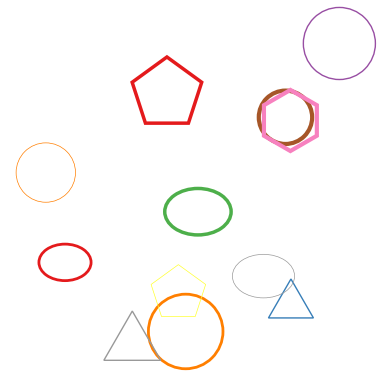[{"shape": "oval", "thickness": 2, "radius": 0.34, "center": [0.169, 0.319]}, {"shape": "pentagon", "thickness": 2.5, "radius": 0.47, "center": [0.434, 0.757]}, {"shape": "triangle", "thickness": 1, "radius": 0.34, "center": [0.756, 0.208]}, {"shape": "oval", "thickness": 2.5, "radius": 0.43, "center": [0.514, 0.45]}, {"shape": "circle", "thickness": 1, "radius": 0.47, "center": [0.882, 0.887]}, {"shape": "circle", "thickness": 0.5, "radius": 0.39, "center": [0.119, 0.552]}, {"shape": "circle", "thickness": 2, "radius": 0.48, "center": [0.482, 0.139]}, {"shape": "pentagon", "thickness": 0.5, "radius": 0.37, "center": [0.463, 0.238]}, {"shape": "circle", "thickness": 3, "radius": 0.35, "center": [0.741, 0.695]}, {"shape": "hexagon", "thickness": 3, "radius": 0.4, "center": [0.754, 0.687]}, {"shape": "oval", "thickness": 0.5, "radius": 0.4, "center": [0.684, 0.283]}, {"shape": "triangle", "thickness": 1, "radius": 0.43, "center": [0.344, 0.107]}]